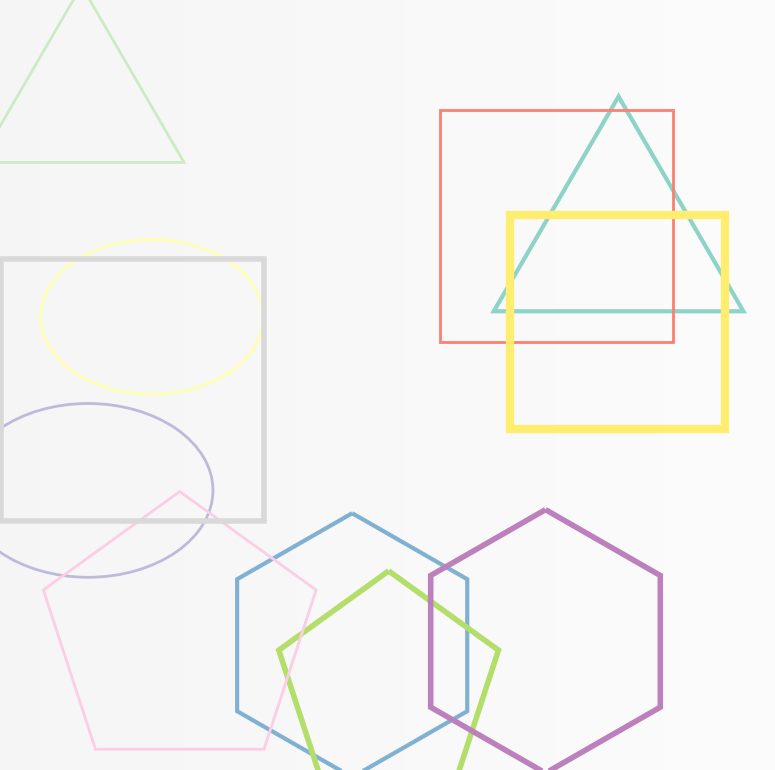[{"shape": "triangle", "thickness": 1.5, "radius": 0.93, "center": [0.798, 0.689]}, {"shape": "oval", "thickness": 1, "radius": 0.72, "center": [0.196, 0.588]}, {"shape": "oval", "thickness": 1, "radius": 0.81, "center": [0.114, 0.363]}, {"shape": "square", "thickness": 1, "radius": 0.75, "center": [0.718, 0.707]}, {"shape": "hexagon", "thickness": 1.5, "radius": 0.86, "center": [0.454, 0.162]}, {"shape": "pentagon", "thickness": 2, "radius": 0.74, "center": [0.501, 0.11]}, {"shape": "pentagon", "thickness": 1, "radius": 0.92, "center": [0.232, 0.177]}, {"shape": "square", "thickness": 2, "radius": 0.85, "center": [0.171, 0.494]}, {"shape": "hexagon", "thickness": 2, "radius": 0.86, "center": [0.704, 0.167]}, {"shape": "triangle", "thickness": 1, "radius": 0.76, "center": [0.105, 0.865]}, {"shape": "square", "thickness": 3, "radius": 0.69, "center": [0.797, 0.582]}]